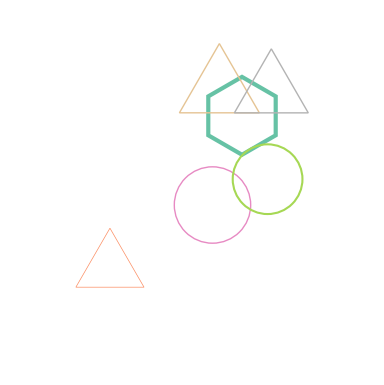[{"shape": "hexagon", "thickness": 3, "radius": 0.51, "center": [0.629, 0.699]}, {"shape": "triangle", "thickness": 0.5, "radius": 0.51, "center": [0.286, 0.305]}, {"shape": "circle", "thickness": 1, "radius": 0.5, "center": [0.552, 0.468]}, {"shape": "circle", "thickness": 1.5, "radius": 0.45, "center": [0.695, 0.535]}, {"shape": "triangle", "thickness": 1, "radius": 0.6, "center": [0.57, 0.767]}, {"shape": "triangle", "thickness": 1, "radius": 0.55, "center": [0.705, 0.762]}]